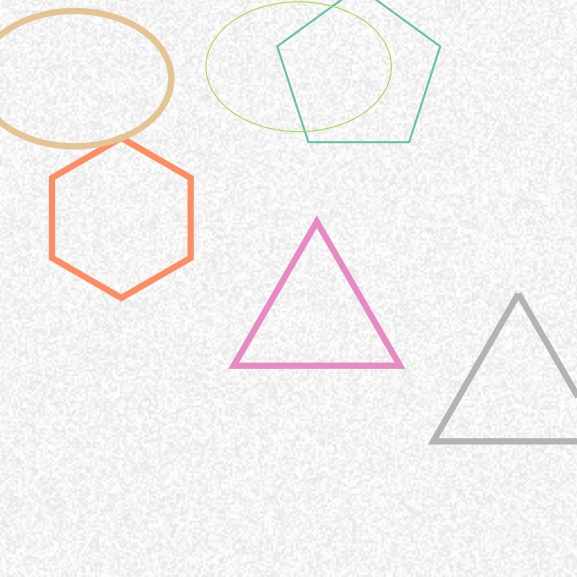[{"shape": "pentagon", "thickness": 1, "radius": 0.74, "center": [0.621, 0.873]}, {"shape": "hexagon", "thickness": 3, "radius": 0.69, "center": [0.21, 0.622]}, {"shape": "triangle", "thickness": 3, "radius": 0.83, "center": [0.549, 0.449]}, {"shape": "oval", "thickness": 0.5, "radius": 0.8, "center": [0.517, 0.884]}, {"shape": "oval", "thickness": 3, "radius": 0.84, "center": [0.129, 0.863]}, {"shape": "triangle", "thickness": 3, "radius": 0.85, "center": [0.898, 0.32]}]